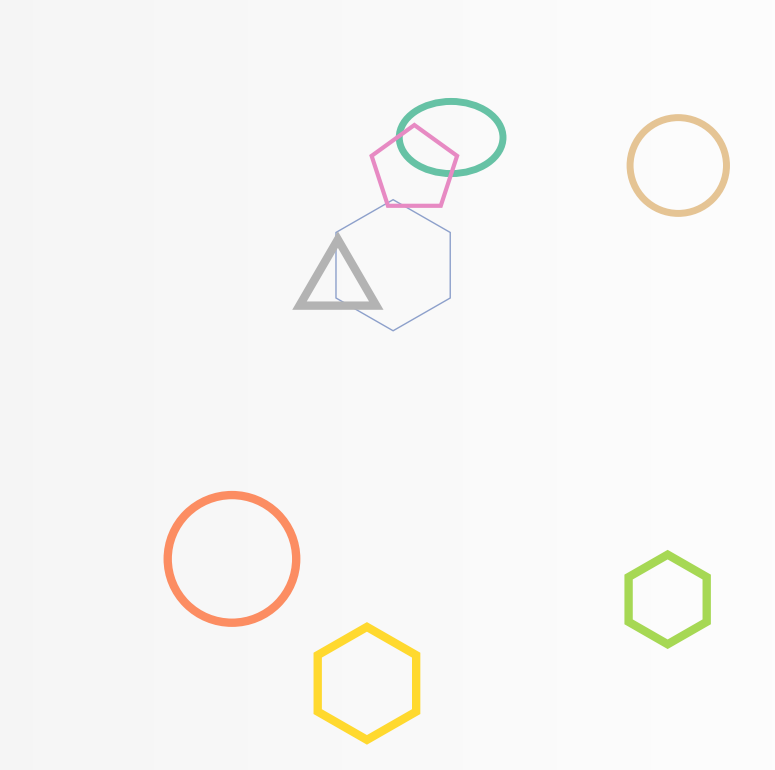[{"shape": "oval", "thickness": 2.5, "radius": 0.33, "center": [0.582, 0.821]}, {"shape": "circle", "thickness": 3, "radius": 0.41, "center": [0.299, 0.274]}, {"shape": "hexagon", "thickness": 0.5, "radius": 0.43, "center": [0.507, 0.656]}, {"shape": "pentagon", "thickness": 1.5, "radius": 0.29, "center": [0.535, 0.78]}, {"shape": "hexagon", "thickness": 3, "radius": 0.29, "center": [0.861, 0.222]}, {"shape": "hexagon", "thickness": 3, "radius": 0.37, "center": [0.473, 0.112]}, {"shape": "circle", "thickness": 2.5, "radius": 0.31, "center": [0.875, 0.785]}, {"shape": "triangle", "thickness": 3, "radius": 0.29, "center": [0.436, 0.632]}]